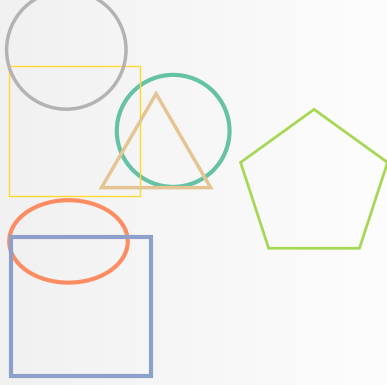[{"shape": "circle", "thickness": 3, "radius": 0.73, "center": [0.447, 0.66]}, {"shape": "oval", "thickness": 3, "radius": 0.76, "center": [0.177, 0.373]}, {"shape": "square", "thickness": 3, "radius": 0.9, "center": [0.209, 0.204]}, {"shape": "pentagon", "thickness": 2, "radius": 1.0, "center": [0.81, 0.517]}, {"shape": "square", "thickness": 1, "radius": 0.84, "center": [0.192, 0.66]}, {"shape": "triangle", "thickness": 2.5, "radius": 0.81, "center": [0.403, 0.594]}, {"shape": "circle", "thickness": 2.5, "radius": 0.77, "center": [0.171, 0.87]}]